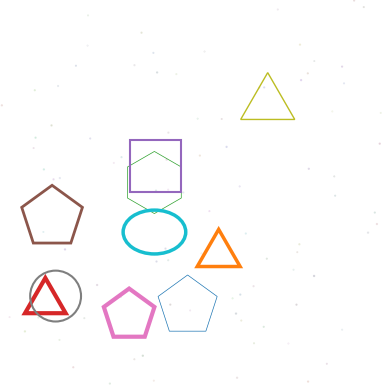[{"shape": "pentagon", "thickness": 0.5, "radius": 0.4, "center": [0.487, 0.205]}, {"shape": "triangle", "thickness": 2.5, "radius": 0.32, "center": [0.568, 0.34]}, {"shape": "hexagon", "thickness": 0.5, "radius": 0.4, "center": [0.401, 0.526]}, {"shape": "triangle", "thickness": 3, "radius": 0.3, "center": [0.118, 0.217]}, {"shape": "square", "thickness": 1.5, "radius": 0.34, "center": [0.404, 0.568]}, {"shape": "pentagon", "thickness": 2, "radius": 0.41, "center": [0.135, 0.436]}, {"shape": "pentagon", "thickness": 3, "radius": 0.35, "center": [0.335, 0.181]}, {"shape": "circle", "thickness": 1.5, "radius": 0.33, "center": [0.144, 0.231]}, {"shape": "triangle", "thickness": 1, "radius": 0.41, "center": [0.695, 0.73]}, {"shape": "oval", "thickness": 2.5, "radius": 0.41, "center": [0.401, 0.397]}]